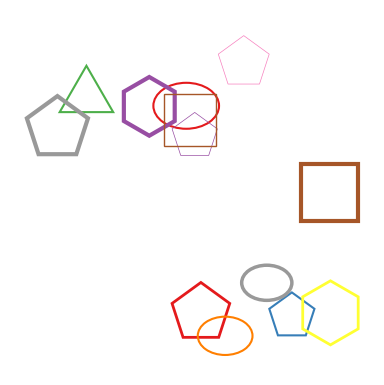[{"shape": "oval", "thickness": 1.5, "radius": 0.43, "center": [0.484, 0.725]}, {"shape": "pentagon", "thickness": 2, "radius": 0.39, "center": [0.522, 0.188]}, {"shape": "pentagon", "thickness": 1.5, "radius": 0.31, "center": [0.758, 0.179]}, {"shape": "triangle", "thickness": 1.5, "radius": 0.4, "center": [0.224, 0.749]}, {"shape": "hexagon", "thickness": 3, "radius": 0.38, "center": [0.388, 0.724]}, {"shape": "pentagon", "thickness": 0.5, "radius": 0.31, "center": [0.506, 0.646]}, {"shape": "oval", "thickness": 1.5, "radius": 0.36, "center": [0.585, 0.128]}, {"shape": "hexagon", "thickness": 2, "radius": 0.42, "center": [0.858, 0.187]}, {"shape": "square", "thickness": 1, "radius": 0.34, "center": [0.493, 0.689]}, {"shape": "square", "thickness": 3, "radius": 0.37, "center": [0.855, 0.5]}, {"shape": "pentagon", "thickness": 0.5, "radius": 0.35, "center": [0.633, 0.838]}, {"shape": "pentagon", "thickness": 3, "radius": 0.42, "center": [0.149, 0.667]}, {"shape": "oval", "thickness": 2.5, "radius": 0.33, "center": [0.693, 0.265]}]